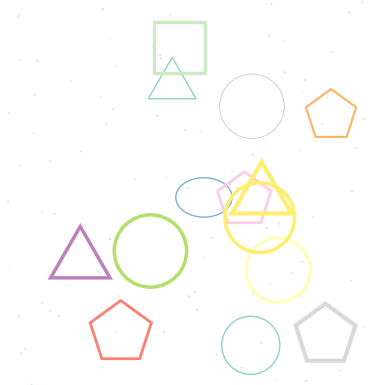[{"shape": "circle", "thickness": 1, "radius": 0.38, "center": [0.651, 0.103]}, {"shape": "triangle", "thickness": 1, "radius": 0.36, "center": [0.447, 0.779]}, {"shape": "circle", "thickness": 2, "radius": 0.42, "center": [0.723, 0.298]}, {"shape": "circle", "thickness": 0.5, "radius": 0.42, "center": [0.654, 0.724]}, {"shape": "pentagon", "thickness": 2, "radius": 0.42, "center": [0.314, 0.136]}, {"shape": "oval", "thickness": 1, "radius": 0.37, "center": [0.53, 0.487]}, {"shape": "pentagon", "thickness": 1.5, "radius": 0.34, "center": [0.86, 0.7]}, {"shape": "circle", "thickness": 2.5, "radius": 0.47, "center": [0.391, 0.348]}, {"shape": "pentagon", "thickness": 2, "radius": 0.37, "center": [0.634, 0.481]}, {"shape": "pentagon", "thickness": 3, "radius": 0.41, "center": [0.846, 0.129]}, {"shape": "triangle", "thickness": 2.5, "radius": 0.45, "center": [0.209, 0.323]}, {"shape": "square", "thickness": 2.5, "radius": 0.33, "center": [0.466, 0.876]}, {"shape": "circle", "thickness": 2.5, "radius": 0.45, "center": [0.675, 0.435]}, {"shape": "triangle", "thickness": 3, "radius": 0.45, "center": [0.68, 0.49]}]